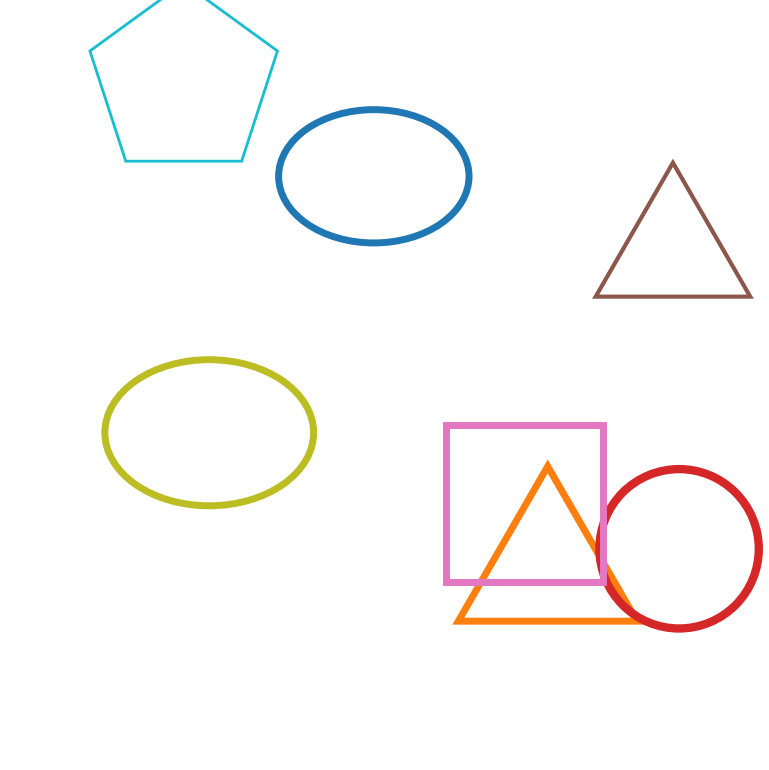[{"shape": "oval", "thickness": 2.5, "radius": 0.62, "center": [0.485, 0.771]}, {"shape": "triangle", "thickness": 2.5, "radius": 0.67, "center": [0.711, 0.26]}, {"shape": "circle", "thickness": 3, "radius": 0.52, "center": [0.882, 0.287]}, {"shape": "triangle", "thickness": 1.5, "radius": 0.58, "center": [0.874, 0.673]}, {"shape": "square", "thickness": 2.5, "radius": 0.51, "center": [0.681, 0.346]}, {"shape": "oval", "thickness": 2.5, "radius": 0.68, "center": [0.272, 0.438]}, {"shape": "pentagon", "thickness": 1, "radius": 0.64, "center": [0.239, 0.894]}]